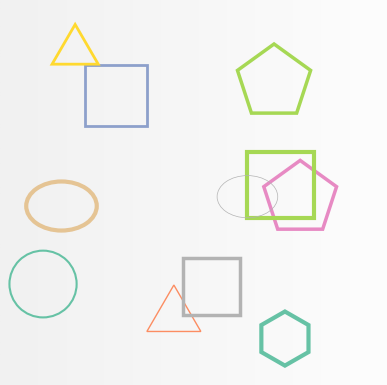[{"shape": "hexagon", "thickness": 3, "radius": 0.35, "center": [0.735, 0.121]}, {"shape": "circle", "thickness": 1.5, "radius": 0.43, "center": [0.111, 0.262]}, {"shape": "triangle", "thickness": 1, "radius": 0.4, "center": [0.449, 0.179]}, {"shape": "square", "thickness": 2, "radius": 0.4, "center": [0.299, 0.752]}, {"shape": "pentagon", "thickness": 2.5, "radius": 0.49, "center": [0.775, 0.485]}, {"shape": "square", "thickness": 3, "radius": 0.43, "center": [0.724, 0.52]}, {"shape": "pentagon", "thickness": 2.5, "radius": 0.5, "center": [0.707, 0.786]}, {"shape": "triangle", "thickness": 2, "radius": 0.34, "center": [0.194, 0.868]}, {"shape": "oval", "thickness": 3, "radius": 0.46, "center": [0.159, 0.465]}, {"shape": "square", "thickness": 2.5, "radius": 0.37, "center": [0.546, 0.256]}, {"shape": "oval", "thickness": 0.5, "radius": 0.39, "center": [0.639, 0.489]}]